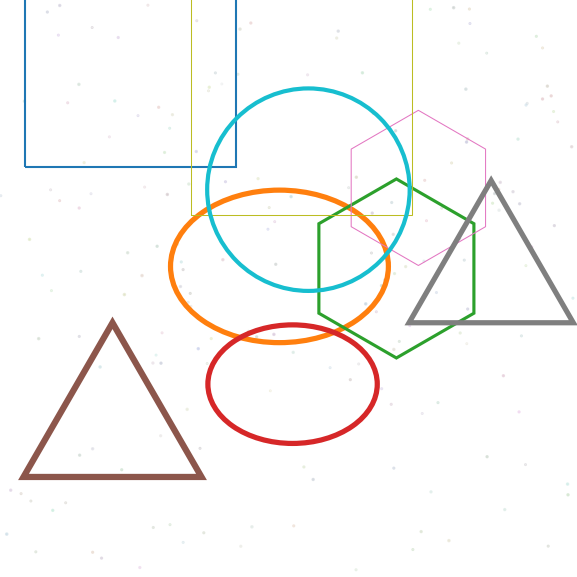[{"shape": "square", "thickness": 1, "radius": 0.91, "center": [0.226, 0.892]}, {"shape": "oval", "thickness": 2.5, "radius": 0.94, "center": [0.484, 0.538]}, {"shape": "hexagon", "thickness": 1.5, "radius": 0.77, "center": [0.686, 0.534]}, {"shape": "oval", "thickness": 2.5, "radius": 0.73, "center": [0.507, 0.334]}, {"shape": "triangle", "thickness": 3, "radius": 0.89, "center": [0.195, 0.262]}, {"shape": "hexagon", "thickness": 0.5, "radius": 0.67, "center": [0.724, 0.674]}, {"shape": "triangle", "thickness": 2.5, "radius": 0.82, "center": [0.85, 0.522]}, {"shape": "square", "thickness": 0.5, "radius": 0.95, "center": [0.522, 0.818]}, {"shape": "circle", "thickness": 2, "radius": 0.88, "center": [0.534, 0.671]}]